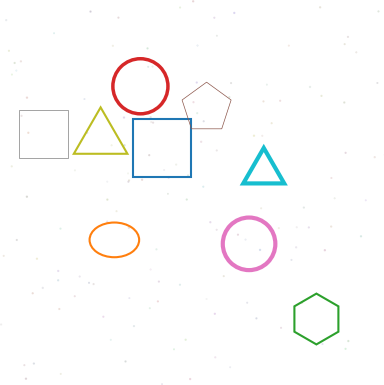[{"shape": "square", "thickness": 1.5, "radius": 0.38, "center": [0.422, 0.615]}, {"shape": "oval", "thickness": 1.5, "radius": 0.32, "center": [0.297, 0.377]}, {"shape": "hexagon", "thickness": 1.5, "radius": 0.33, "center": [0.822, 0.171]}, {"shape": "circle", "thickness": 2.5, "radius": 0.36, "center": [0.365, 0.776]}, {"shape": "pentagon", "thickness": 0.5, "radius": 0.33, "center": [0.537, 0.72]}, {"shape": "circle", "thickness": 3, "radius": 0.34, "center": [0.647, 0.367]}, {"shape": "square", "thickness": 0.5, "radius": 0.31, "center": [0.113, 0.652]}, {"shape": "triangle", "thickness": 1.5, "radius": 0.4, "center": [0.261, 0.641]}, {"shape": "triangle", "thickness": 3, "radius": 0.31, "center": [0.685, 0.554]}]